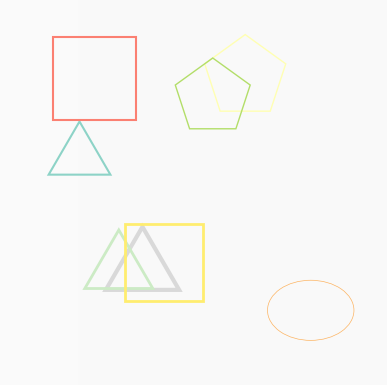[{"shape": "triangle", "thickness": 1.5, "radius": 0.46, "center": [0.205, 0.592]}, {"shape": "pentagon", "thickness": 1, "radius": 0.55, "center": [0.633, 0.8]}, {"shape": "square", "thickness": 1.5, "radius": 0.54, "center": [0.243, 0.796]}, {"shape": "oval", "thickness": 0.5, "radius": 0.56, "center": [0.802, 0.194]}, {"shape": "pentagon", "thickness": 1, "radius": 0.51, "center": [0.549, 0.748]}, {"shape": "triangle", "thickness": 3, "radius": 0.55, "center": [0.368, 0.302]}, {"shape": "triangle", "thickness": 2, "radius": 0.51, "center": [0.307, 0.301]}, {"shape": "square", "thickness": 2, "radius": 0.5, "center": [0.423, 0.318]}]